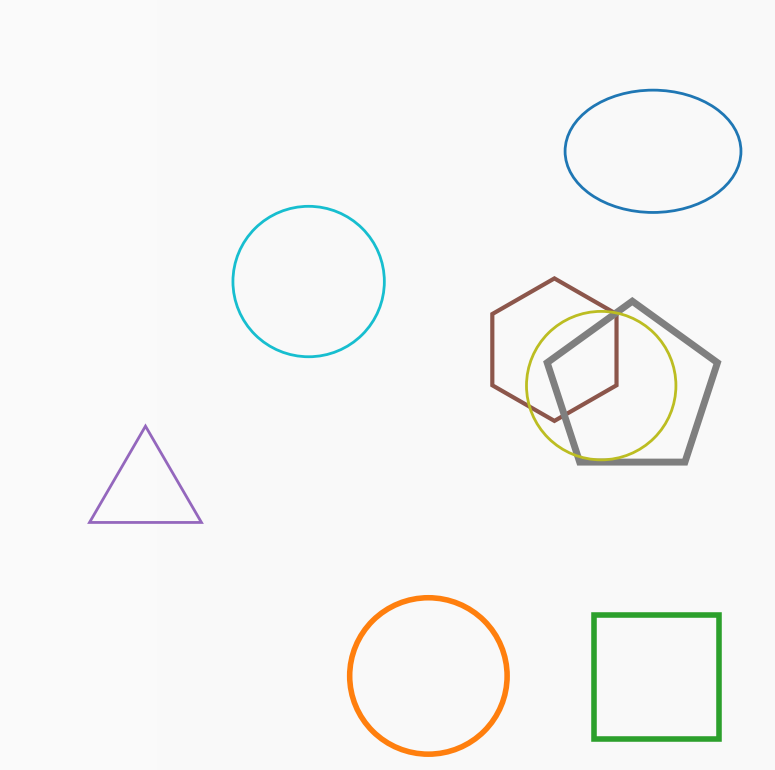[{"shape": "oval", "thickness": 1, "radius": 0.57, "center": [0.843, 0.804]}, {"shape": "circle", "thickness": 2, "radius": 0.51, "center": [0.553, 0.122]}, {"shape": "square", "thickness": 2, "radius": 0.4, "center": [0.847, 0.12]}, {"shape": "triangle", "thickness": 1, "radius": 0.42, "center": [0.188, 0.363]}, {"shape": "hexagon", "thickness": 1.5, "radius": 0.46, "center": [0.715, 0.546]}, {"shape": "pentagon", "thickness": 2.5, "radius": 0.58, "center": [0.816, 0.493]}, {"shape": "circle", "thickness": 1, "radius": 0.48, "center": [0.776, 0.499]}, {"shape": "circle", "thickness": 1, "radius": 0.49, "center": [0.398, 0.634]}]